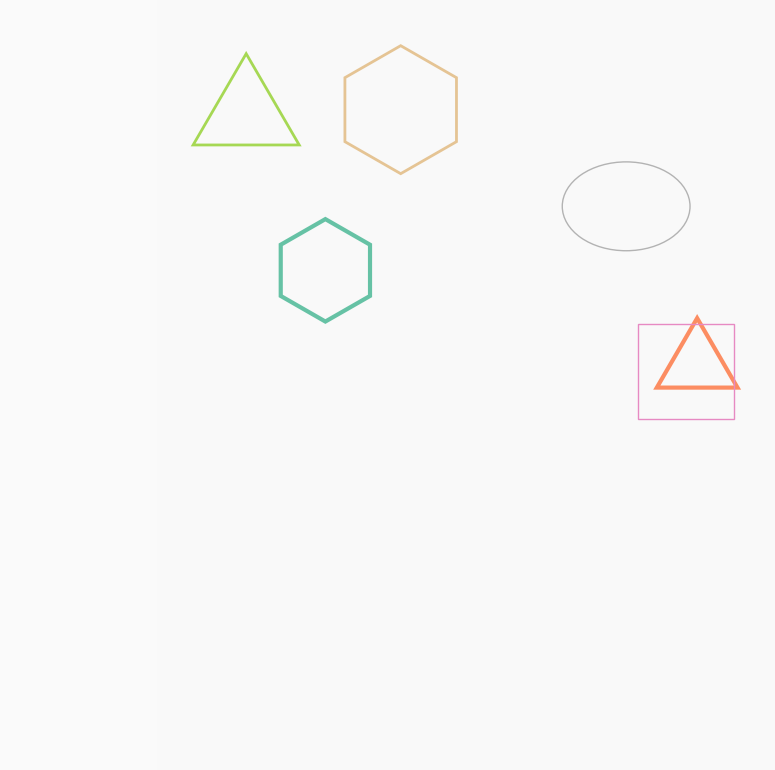[{"shape": "hexagon", "thickness": 1.5, "radius": 0.33, "center": [0.42, 0.649]}, {"shape": "triangle", "thickness": 1.5, "radius": 0.3, "center": [0.9, 0.527]}, {"shape": "square", "thickness": 0.5, "radius": 0.31, "center": [0.886, 0.517]}, {"shape": "triangle", "thickness": 1, "radius": 0.4, "center": [0.318, 0.851]}, {"shape": "hexagon", "thickness": 1, "radius": 0.42, "center": [0.517, 0.858]}, {"shape": "oval", "thickness": 0.5, "radius": 0.41, "center": [0.808, 0.732]}]